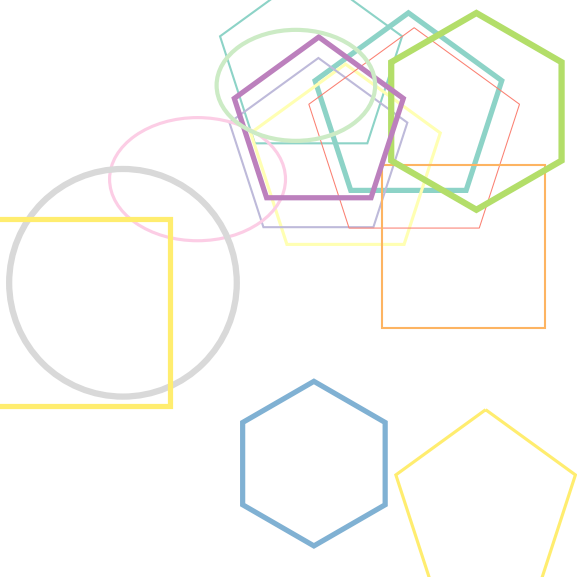[{"shape": "pentagon", "thickness": 1, "radius": 0.83, "center": [0.539, 0.885]}, {"shape": "pentagon", "thickness": 2.5, "radius": 0.85, "center": [0.707, 0.807]}, {"shape": "pentagon", "thickness": 1.5, "radius": 0.86, "center": [0.598, 0.716]}, {"shape": "pentagon", "thickness": 1, "radius": 0.81, "center": [0.551, 0.737]}, {"shape": "pentagon", "thickness": 0.5, "radius": 0.96, "center": [0.717, 0.759]}, {"shape": "hexagon", "thickness": 2.5, "radius": 0.71, "center": [0.544, 0.196]}, {"shape": "square", "thickness": 1, "radius": 0.71, "center": [0.803, 0.572]}, {"shape": "hexagon", "thickness": 3, "radius": 0.85, "center": [0.825, 0.806]}, {"shape": "oval", "thickness": 1.5, "radius": 0.76, "center": [0.342, 0.689]}, {"shape": "circle", "thickness": 3, "radius": 0.99, "center": [0.213, 0.509]}, {"shape": "pentagon", "thickness": 2.5, "radius": 0.77, "center": [0.552, 0.781]}, {"shape": "oval", "thickness": 2, "radius": 0.69, "center": [0.512, 0.851]}, {"shape": "pentagon", "thickness": 1.5, "radius": 0.82, "center": [0.841, 0.126]}, {"shape": "square", "thickness": 2.5, "radius": 0.81, "center": [0.133, 0.458]}]